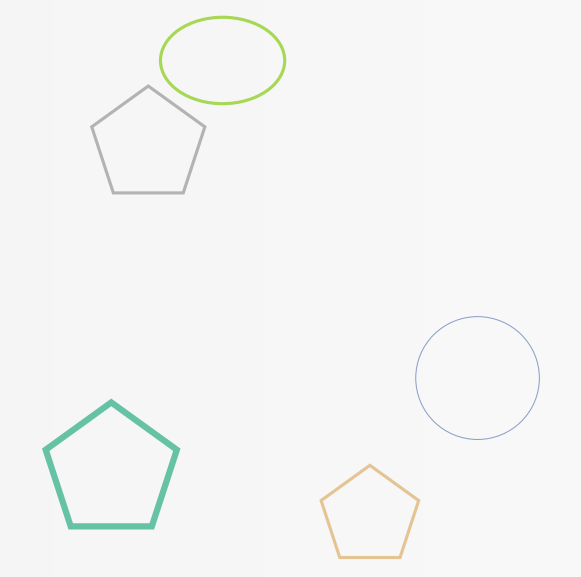[{"shape": "pentagon", "thickness": 3, "radius": 0.59, "center": [0.191, 0.184]}, {"shape": "circle", "thickness": 0.5, "radius": 0.53, "center": [0.822, 0.345]}, {"shape": "oval", "thickness": 1.5, "radius": 0.53, "center": [0.383, 0.894]}, {"shape": "pentagon", "thickness": 1.5, "radius": 0.44, "center": [0.636, 0.105]}, {"shape": "pentagon", "thickness": 1.5, "radius": 0.51, "center": [0.255, 0.748]}]